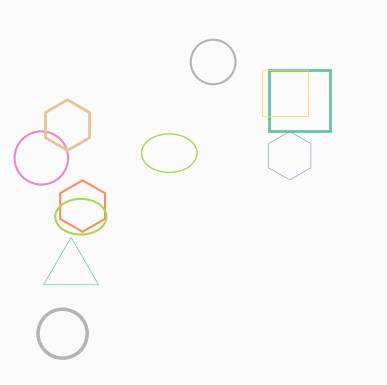[{"shape": "square", "thickness": 2, "radius": 0.4, "center": [0.773, 0.739]}, {"shape": "triangle", "thickness": 0.5, "radius": 0.41, "center": [0.183, 0.301]}, {"shape": "hexagon", "thickness": 1.5, "radius": 0.33, "center": [0.213, 0.465]}, {"shape": "hexagon", "thickness": 0.5, "radius": 0.31, "center": [0.748, 0.596]}, {"shape": "circle", "thickness": 1.5, "radius": 0.35, "center": [0.107, 0.59]}, {"shape": "oval", "thickness": 1, "radius": 0.36, "center": [0.437, 0.602]}, {"shape": "oval", "thickness": 1.5, "radius": 0.33, "center": [0.209, 0.437]}, {"shape": "square", "thickness": 0.5, "radius": 0.3, "center": [0.737, 0.758]}, {"shape": "hexagon", "thickness": 2, "radius": 0.33, "center": [0.174, 0.675]}, {"shape": "circle", "thickness": 2.5, "radius": 0.32, "center": [0.162, 0.133]}, {"shape": "circle", "thickness": 1.5, "radius": 0.29, "center": [0.55, 0.839]}]